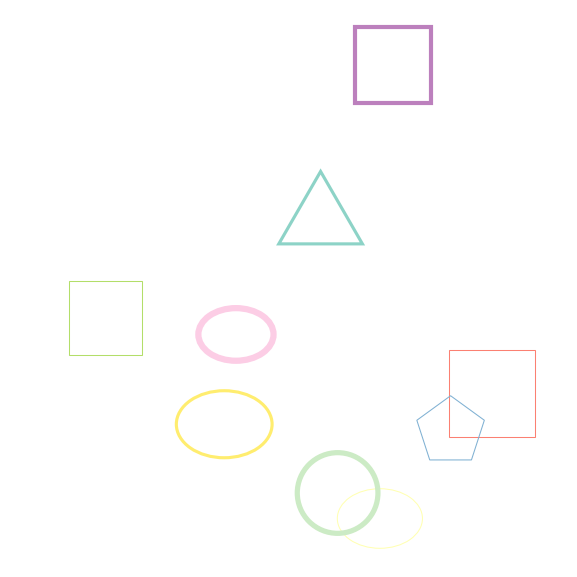[{"shape": "triangle", "thickness": 1.5, "radius": 0.42, "center": [0.555, 0.619]}, {"shape": "oval", "thickness": 0.5, "radius": 0.37, "center": [0.658, 0.101]}, {"shape": "square", "thickness": 0.5, "radius": 0.37, "center": [0.852, 0.318]}, {"shape": "pentagon", "thickness": 0.5, "radius": 0.31, "center": [0.78, 0.252]}, {"shape": "square", "thickness": 0.5, "radius": 0.32, "center": [0.183, 0.449]}, {"shape": "oval", "thickness": 3, "radius": 0.33, "center": [0.409, 0.42]}, {"shape": "square", "thickness": 2, "radius": 0.33, "center": [0.68, 0.887]}, {"shape": "circle", "thickness": 2.5, "radius": 0.35, "center": [0.585, 0.145]}, {"shape": "oval", "thickness": 1.5, "radius": 0.41, "center": [0.388, 0.265]}]